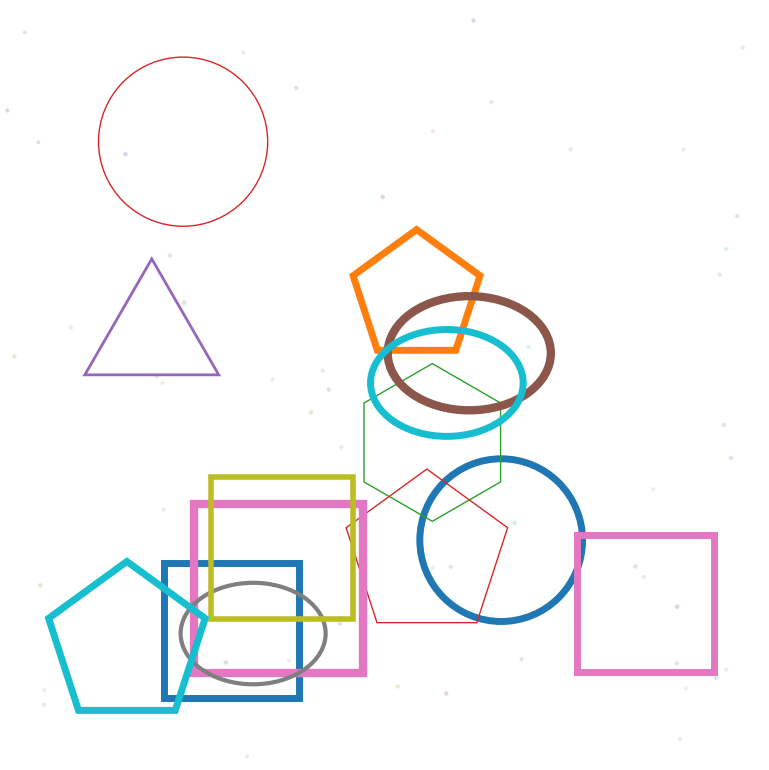[{"shape": "square", "thickness": 2.5, "radius": 0.44, "center": [0.3, 0.181]}, {"shape": "circle", "thickness": 2.5, "radius": 0.53, "center": [0.651, 0.299]}, {"shape": "pentagon", "thickness": 2.5, "radius": 0.43, "center": [0.541, 0.615]}, {"shape": "hexagon", "thickness": 0.5, "radius": 0.51, "center": [0.561, 0.425]}, {"shape": "circle", "thickness": 0.5, "radius": 0.55, "center": [0.238, 0.816]}, {"shape": "pentagon", "thickness": 0.5, "radius": 0.55, "center": [0.554, 0.281]}, {"shape": "triangle", "thickness": 1, "radius": 0.5, "center": [0.197, 0.563]}, {"shape": "oval", "thickness": 3, "radius": 0.53, "center": [0.609, 0.541]}, {"shape": "square", "thickness": 2.5, "radius": 0.45, "center": [0.838, 0.216]}, {"shape": "square", "thickness": 3, "radius": 0.55, "center": [0.361, 0.236]}, {"shape": "oval", "thickness": 1.5, "radius": 0.47, "center": [0.329, 0.177]}, {"shape": "square", "thickness": 2, "radius": 0.46, "center": [0.367, 0.288]}, {"shape": "oval", "thickness": 2.5, "radius": 0.5, "center": [0.58, 0.503]}, {"shape": "pentagon", "thickness": 2.5, "radius": 0.53, "center": [0.165, 0.164]}]